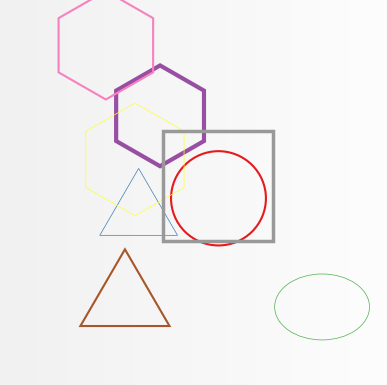[{"shape": "circle", "thickness": 1.5, "radius": 0.61, "center": [0.564, 0.485]}, {"shape": "triangle", "thickness": 0.5, "radius": 0.58, "center": [0.358, 0.447]}, {"shape": "oval", "thickness": 0.5, "radius": 0.61, "center": [0.831, 0.203]}, {"shape": "hexagon", "thickness": 3, "radius": 0.65, "center": [0.413, 0.699]}, {"shape": "hexagon", "thickness": 0.5, "radius": 0.73, "center": [0.348, 0.586]}, {"shape": "triangle", "thickness": 1.5, "radius": 0.66, "center": [0.322, 0.22]}, {"shape": "hexagon", "thickness": 1.5, "radius": 0.7, "center": [0.273, 0.882]}, {"shape": "square", "thickness": 2.5, "radius": 0.71, "center": [0.562, 0.517]}]